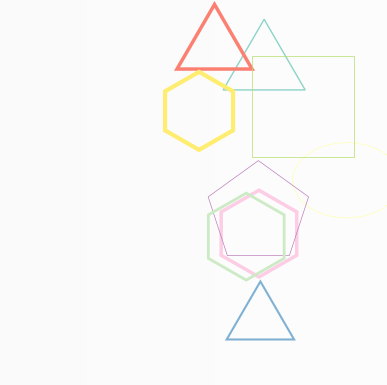[{"shape": "triangle", "thickness": 1, "radius": 0.61, "center": [0.682, 0.828]}, {"shape": "oval", "thickness": 0.5, "radius": 0.7, "center": [0.895, 0.532]}, {"shape": "triangle", "thickness": 2.5, "radius": 0.56, "center": [0.554, 0.877]}, {"shape": "triangle", "thickness": 1.5, "radius": 0.5, "center": [0.672, 0.168]}, {"shape": "square", "thickness": 0.5, "radius": 0.66, "center": [0.782, 0.724]}, {"shape": "hexagon", "thickness": 2.5, "radius": 0.56, "center": [0.668, 0.393]}, {"shape": "pentagon", "thickness": 0.5, "radius": 0.68, "center": [0.667, 0.447]}, {"shape": "hexagon", "thickness": 2, "radius": 0.56, "center": [0.636, 0.385]}, {"shape": "hexagon", "thickness": 3, "radius": 0.51, "center": [0.514, 0.712]}]